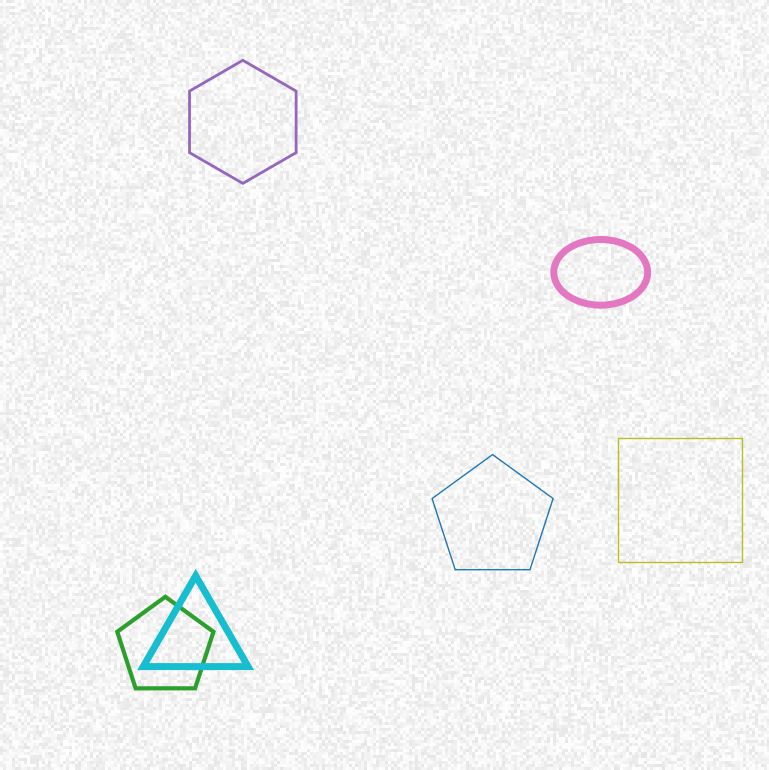[{"shape": "pentagon", "thickness": 0.5, "radius": 0.41, "center": [0.64, 0.327]}, {"shape": "pentagon", "thickness": 1.5, "radius": 0.33, "center": [0.215, 0.159]}, {"shape": "hexagon", "thickness": 1, "radius": 0.4, "center": [0.315, 0.842]}, {"shape": "oval", "thickness": 2.5, "radius": 0.3, "center": [0.78, 0.646]}, {"shape": "square", "thickness": 0.5, "radius": 0.4, "center": [0.883, 0.35]}, {"shape": "triangle", "thickness": 2.5, "radius": 0.39, "center": [0.254, 0.174]}]